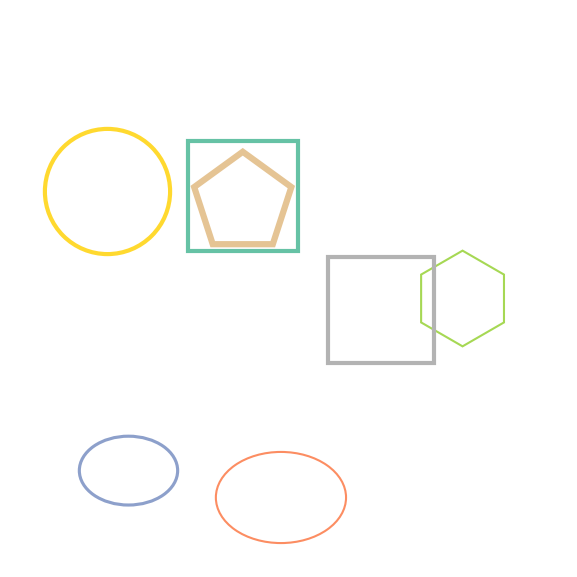[{"shape": "square", "thickness": 2, "radius": 0.48, "center": [0.421, 0.66]}, {"shape": "oval", "thickness": 1, "radius": 0.56, "center": [0.487, 0.138]}, {"shape": "oval", "thickness": 1.5, "radius": 0.43, "center": [0.222, 0.184]}, {"shape": "hexagon", "thickness": 1, "radius": 0.41, "center": [0.801, 0.482]}, {"shape": "circle", "thickness": 2, "radius": 0.54, "center": [0.186, 0.668]}, {"shape": "pentagon", "thickness": 3, "radius": 0.44, "center": [0.42, 0.648]}, {"shape": "square", "thickness": 2, "radius": 0.46, "center": [0.659, 0.463]}]